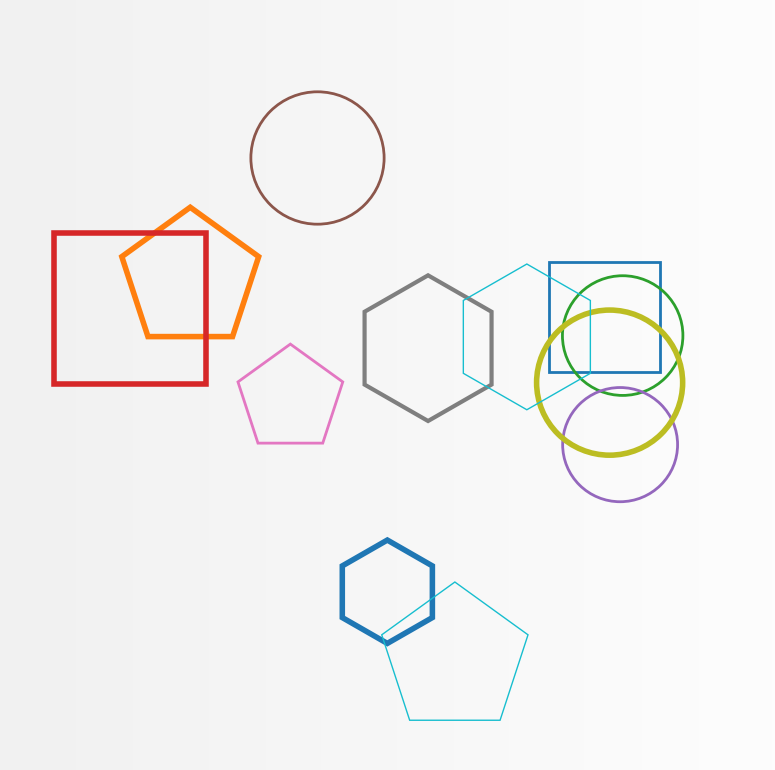[{"shape": "square", "thickness": 1, "radius": 0.36, "center": [0.78, 0.588]}, {"shape": "hexagon", "thickness": 2, "radius": 0.34, "center": [0.5, 0.232]}, {"shape": "pentagon", "thickness": 2, "radius": 0.46, "center": [0.245, 0.638]}, {"shape": "circle", "thickness": 1, "radius": 0.39, "center": [0.803, 0.564]}, {"shape": "square", "thickness": 2, "radius": 0.49, "center": [0.168, 0.6]}, {"shape": "circle", "thickness": 1, "radius": 0.37, "center": [0.8, 0.423]}, {"shape": "circle", "thickness": 1, "radius": 0.43, "center": [0.41, 0.795]}, {"shape": "pentagon", "thickness": 1, "radius": 0.36, "center": [0.375, 0.482]}, {"shape": "hexagon", "thickness": 1.5, "radius": 0.47, "center": [0.552, 0.548]}, {"shape": "circle", "thickness": 2, "radius": 0.47, "center": [0.787, 0.503]}, {"shape": "hexagon", "thickness": 0.5, "radius": 0.47, "center": [0.68, 0.562]}, {"shape": "pentagon", "thickness": 0.5, "radius": 0.5, "center": [0.587, 0.145]}]